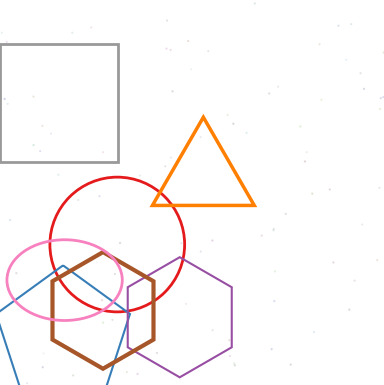[{"shape": "circle", "thickness": 2, "radius": 0.87, "center": [0.305, 0.365]}, {"shape": "pentagon", "thickness": 1.5, "radius": 0.91, "center": [0.164, 0.128]}, {"shape": "hexagon", "thickness": 1.5, "radius": 0.78, "center": [0.467, 0.176]}, {"shape": "triangle", "thickness": 2.5, "radius": 0.76, "center": [0.528, 0.543]}, {"shape": "hexagon", "thickness": 3, "radius": 0.76, "center": [0.268, 0.194]}, {"shape": "oval", "thickness": 2, "radius": 0.75, "center": [0.168, 0.272]}, {"shape": "square", "thickness": 2, "radius": 0.76, "center": [0.153, 0.732]}]